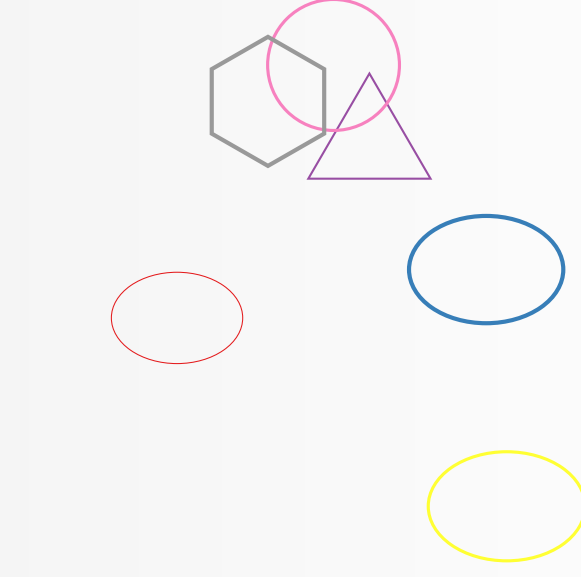[{"shape": "oval", "thickness": 0.5, "radius": 0.56, "center": [0.305, 0.449]}, {"shape": "oval", "thickness": 2, "radius": 0.66, "center": [0.836, 0.532]}, {"shape": "triangle", "thickness": 1, "radius": 0.61, "center": [0.636, 0.75]}, {"shape": "oval", "thickness": 1.5, "radius": 0.67, "center": [0.872, 0.122]}, {"shape": "circle", "thickness": 1.5, "radius": 0.57, "center": [0.574, 0.887]}, {"shape": "hexagon", "thickness": 2, "radius": 0.56, "center": [0.461, 0.824]}]